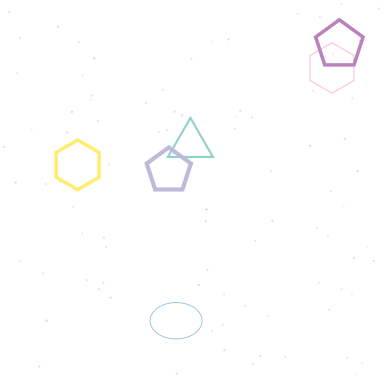[{"shape": "triangle", "thickness": 1.5, "radius": 0.34, "center": [0.495, 0.626]}, {"shape": "pentagon", "thickness": 3, "radius": 0.3, "center": [0.438, 0.557]}, {"shape": "oval", "thickness": 0.5, "radius": 0.34, "center": [0.457, 0.167]}, {"shape": "hexagon", "thickness": 1, "radius": 0.33, "center": [0.862, 0.823]}, {"shape": "pentagon", "thickness": 2.5, "radius": 0.32, "center": [0.881, 0.884]}, {"shape": "hexagon", "thickness": 2.5, "radius": 0.32, "center": [0.202, 0.572]}]